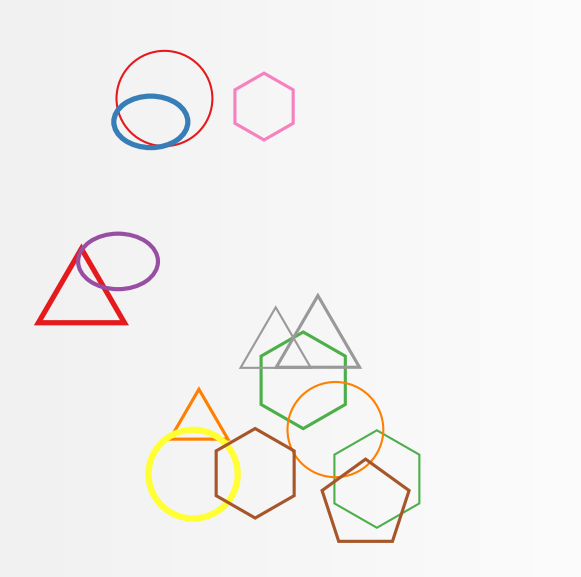[{"shape": "circle", "thickness": 1, "radius": 0.41, "center": [0.283, 0.829]}, {"shape": "triangle", "thickness": 2.5, "radius": 0.43, "center": [0.14, 0.483]}, {"shape": "oval", "thickness": 2.5, "radius": 0.32, "center": [0.259, 0.788]}, {"shape": "hexagon", "thickness": 1, "radius": 0.42, "center": [0.648, 0.17]}, {"shape": "hexagon", "thickness": 1.5, "radius": 0.42, "center": [0.522, 0.341]}, {"shape": "oval", "thickness": 2, "radius": 0.34, "center": [0.203, 0.546]}, {"shape": "triangle", "thickness": 1.5, "radius": 0.29, "center": [0.342, 0.268]}, {"shape": "circle", "thickness": 1, "radius": 0.41, "center": [0.577, 0.255]}, {"shape": "circle", "thickness": 3, "radius": 0.38, "center": [0.332, 0.178]}, {"shape": "pentagon", "thickness": 1.5, "radius": 0.39, "center": [0.629, 0.125]}, {"shape": "hexagon", "thickness": 1.5, "radius": 0.39, "center": [0.439, 0.18]}, {"shape": "hexagon", "thickness": 1.5, "radius": 0.29, "center": [0.454, 0.815]}, {"shape": "triangle", "thickness": 1.5, "radius": 0.41, "center": [0.547, 0.405]}, {"shape": "triangle", "thickness": 1, "radius": 0.35, "center": [0.474, 0.397]}]